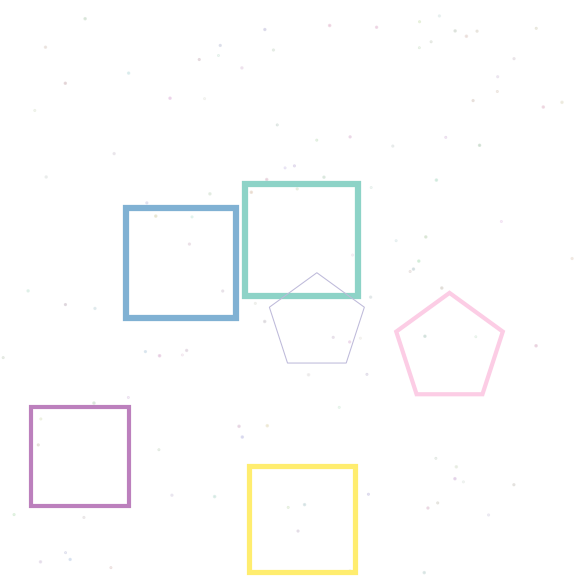[{"shape": "square", "thickness": 3, "radius": 0.49, "center": [0.522, 0.584]}, {"shape": "pentagon", "thickness": 0.5, "radius": 0.43, "center": [0.549, 0.44]}, {"shape": "square", "thickness": 3, "radius": 0.48, "center": [0.313, 0.543]}, {"shape": "pentagon", "thickness": 2, "radius": 0.49, "center": [0.778, 0.395]}, {"shape": "square", "thickness": 2, "radius": 0.43, "center": [0.139, 0.209]}, {"shape": "square", "thickness": 2.5, "radius": 0.46, "center": [0.523, 0.1]}]